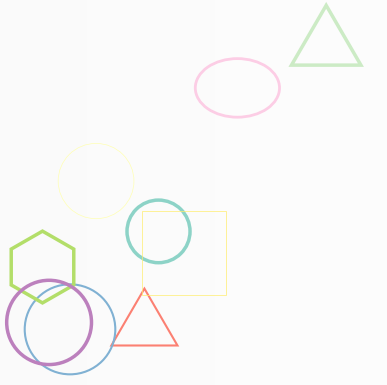[{"shape": "circle", "thickness": 2.5, "radius": 0.41, "center": [0.409, 0.399]}, {"shape": "circle", "thickness": 0.5, "radius": 0.49, "center": [0.248, 0.53]}, {"shape": "triangle", "thickness": 1.5, "radius": 0.49, "center": [0.373, 0.152]}, {"shape": "circle", "thickness": 1.5, "radius": 0.58, "center": [0.181, 0.145]}, {"shape": "hexagon", "thickness": 2.5, "radius": 0.47, "center": [0.11, 0.306]}, {"shape": "oval", "thickness": 2, "radius": 0.54, "center": [0.613, 0.772]}, {"shape": "circle", "thickness": 2.5, "radius": 0.55, "center": [0.127, 0.163]}, {"shape": "triangle", "thickness": 2.5, "radius": 0.52, "center": [0.842, 0.883]}, {"shape": "square", "thickness": 0.5, "radius": 0.54, "center": [0.476, 0.342]}]